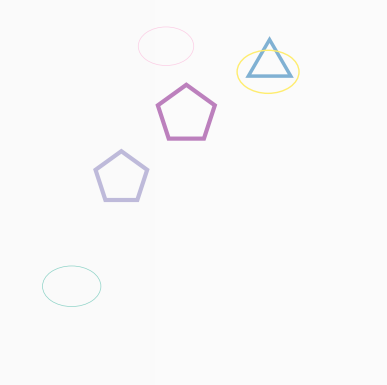[{"shape": "oval", "thickness": 0.5, "radius": 0.38, "center": [0.185, 0.256]}, {"shape": "pentagon", "thickness": 3, "radius": 0.35, "center": [0.313, 0.537]}, {"shape": "triangle", "thickness": 2.5, "radius": 0.32, "center": [0.696, 0.834]}, {"shape": "oval", "thickness": 0.5, "radius": 0.36, "center": [0.428, 0.88]}, {"shape": "pentagon", "thickness": 3, "radius": 0.39, "center": [0.481, 0.703]}, {"shape": "oval", "thickness": 1, "radius": 0.4, "center": [0.692, 0.813]}]